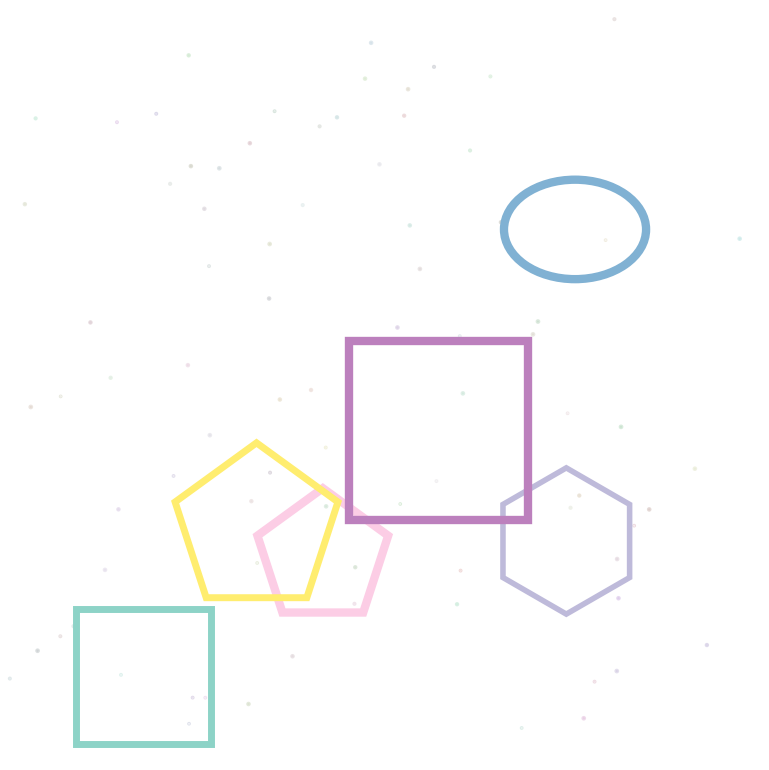[{"shape": "square", "thickness": 2.5, "radius": 0.44, "center": [0.186, 0.122]}, {"shape": "hexagon", "thickness": 2, "radius": 0.47, "center": [0.735, 0.297]}, {"shape": "oval", "thickness": 3, "radius": 0.46, "center": [0.747, 0.702]}, {"shape": "pentagon", "thickness": 3, "radius": 0.45, "center": [0.419, 0.277]}, {"shape": "square", "thickness": 3, "radius": 0.58, "center": [0.57, 0.441]}, {"shape": "pentagon", "thickness": 2.5, "radius": 0.56, "center": [0.333, 0.314]}]